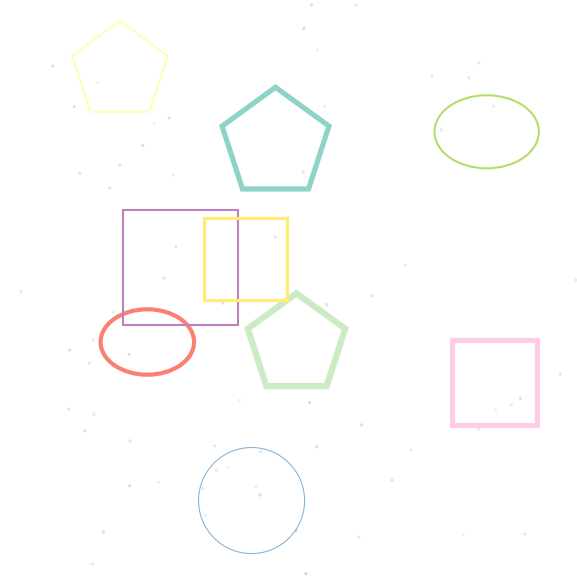[{"shape": "pentagon", "thickness": 2.5, "radius": 0.49, "center": [0.477, 0.751]}, {"shape": "pentagon", "thickness": 1, "radius": 0.43, "center": [0.208, 0.876]}, {"shape": "oval", "thickness": 2, "radius": 0.4, "center": [0.255, 0.407]}, {"shape": "circle", "thickness": 0.5, "radius": 0.46, "center": [0.436, 0.132]}, {"shape": "oval", "thickness": 1, "radius": 0.45, "center": [0.843, 0.771]}, {"shape": "square", "thickness": 2.5, "radius": 0.37, "center": [0.856, 0.337]}, {"shape": "square", "thickness": 1, "radius": 0.5, "center": [0.312, 0.536]}, {"shape": "pentagon", "thickness": 3, "radius": 0.44, "center": [0.513, 0.402]}, {"shape": "square", "thickness": 1.5, "radius": 0.36, "center": [0.425, 0.551]}]